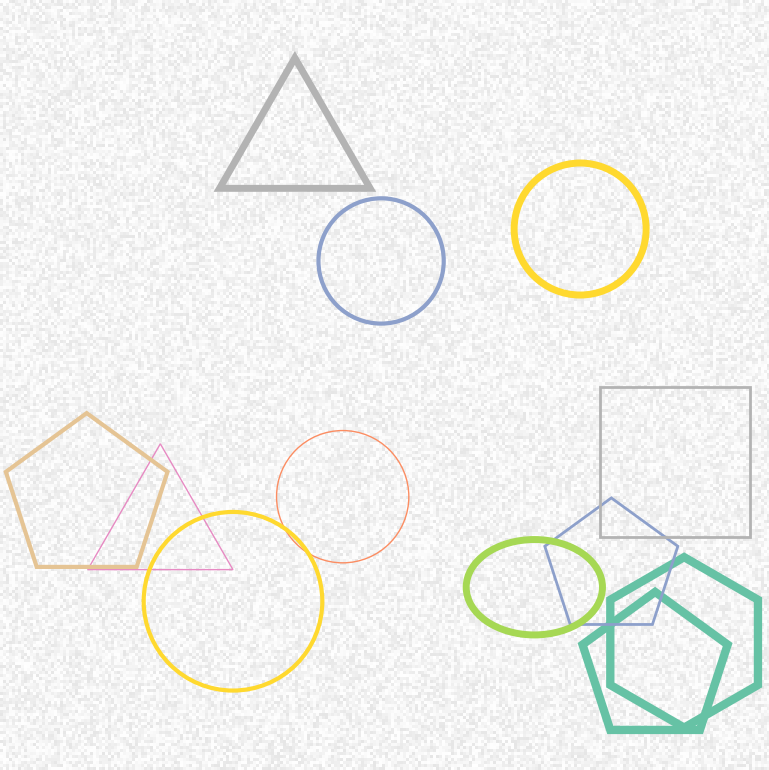[{"shape": "pentagon", "thickness": 3, "radius": 0.5, "center": [0.851, 0.132]}, {"shape": "hexagon", "thickness": 3, "radius": 0.55, "center": [0.888, 0.166]}, {"shape": "circle", "thickness": 0.5, "radius": 0.43, "center": [0.445, 0.355]}, {"shape": "pentagon", "thickness": 1, "radius": 0.45, "center": [0.794, 0.262]}, {"shape": "circle", "thickness": 1.5, "radius": 0.41, "center": [0.495, 0.661]}, {"shape": "triangle", "thickness": 0.5, "radius": 0.54, "center": [0.208, 0.315]}, {"shape": "oval", "thickness": 2.5, "radius": 0.44, "center": [0.694, 0.237]}, {"shape": "circle", "thickness": 2.5, "radius": 0.43, "center": [0.753, 0.703]}, {"shape": "circle", "thickness": 1.5, "radius": 0.58, "center": [0.303, 0.219]}, {"shape": "pentagon", "thickness": 1.5, "radius": 0.55, "center": [0.113, 0.353]}, {"shape": "triangle", "thickness": 2.5, "radius": 0.56, "center": [0.383, 0.812]}, {"shape": "square", "thickness": 1, "radius": 0.49, "center": [0.877, 0.4]}]